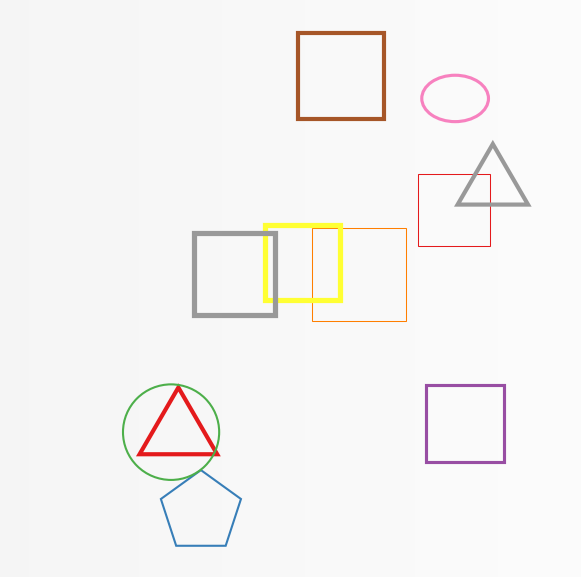[{"shape": "triangle", "thickness": 2, "radius": 0.39, "center": [0.307, 0.251]}, {"shape": "square", "thickness": 0.5, "radius": 0.31, "center": [0.781, 0.635]}, {"shape": "pentagon", "thickness": 1, "radius": 0.36, "center": [0.346, 0.113]}, {"shape": "circle", "thickness": 1, "radius": 0.41, "center": [0.294, 0.251]}, {"shape": "square", "thickness": 1.5, "radius": 0.33, "center": [0.8, 0.266]}, {"shape": "square", "thickness": 0.5, "radius": 0.4, "center": [0.617, 0.524]}, {"shape": "square", "thickness": 2.5, "radius": 0.33, "center": [0.52, 0.545]}, {"shape": "square", "thickness": 2, "radius": 0.37, "center": [0.587, 0.868]}, {"shape": "oval", "thickness": 1.5, "radius": 0.29, "center": [0.783, 0.829]}, {"shape": "square", "thickness": 2.5, "radius": 0.35, "center": [0.403, 0.525]}, {"shape": "triangle", "thickness": 2, "radius": 0.35, "center": [0.848, 0.68]}]